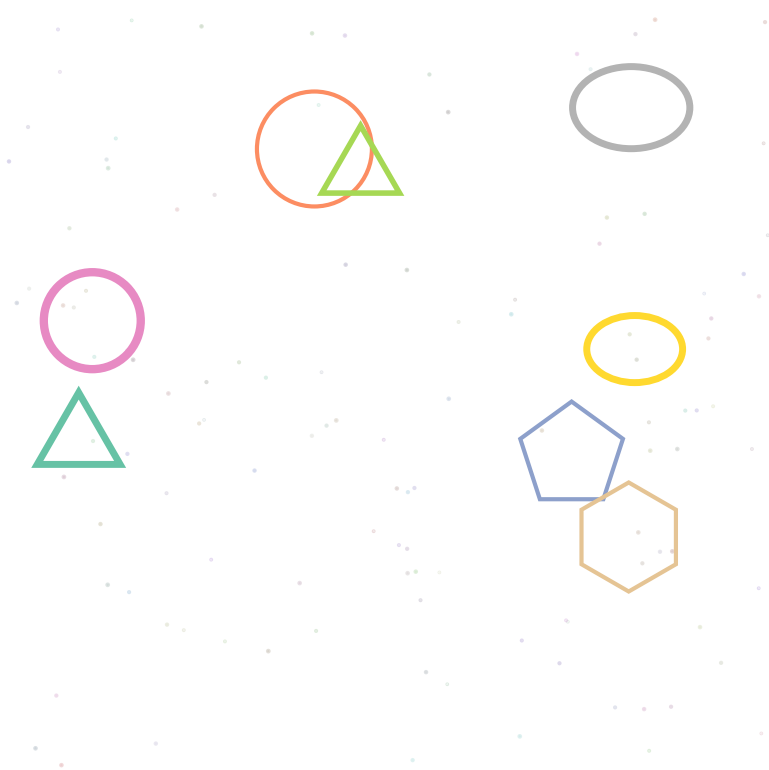[{"shape": "triangle", "thickness": 2.5, "radius": 0.31, "center": [0.102, 0.428]}, {"shape": "circle", "thickness": 1.5, "radius": 0.37, "center": [0.408, 0.807]}, {"shape": "pentagon", "thickness": 1.5, "radius": 0.35, "center": [0.742, 0.408]}, {"shape": "circle", "thickness": 3, "radius": 0.31, "center": [0.12, 0.584]}, {"shape": "triangle", "thickness": 2, "radius": 0.29, "center": [0.468, 0.778]}, {"shape": "oval", "thickness": 2.5, "radius": 0.31, "center": [0.824, 0.547]}, {"shape": "hexagon", "thickness": 1.5, "radius": 0.35, "center": [0.817, 0.303]}, {"shape": "oval", "thickness": 2.5, "radius": 0.38, "center": [0.82, 0.86]}]